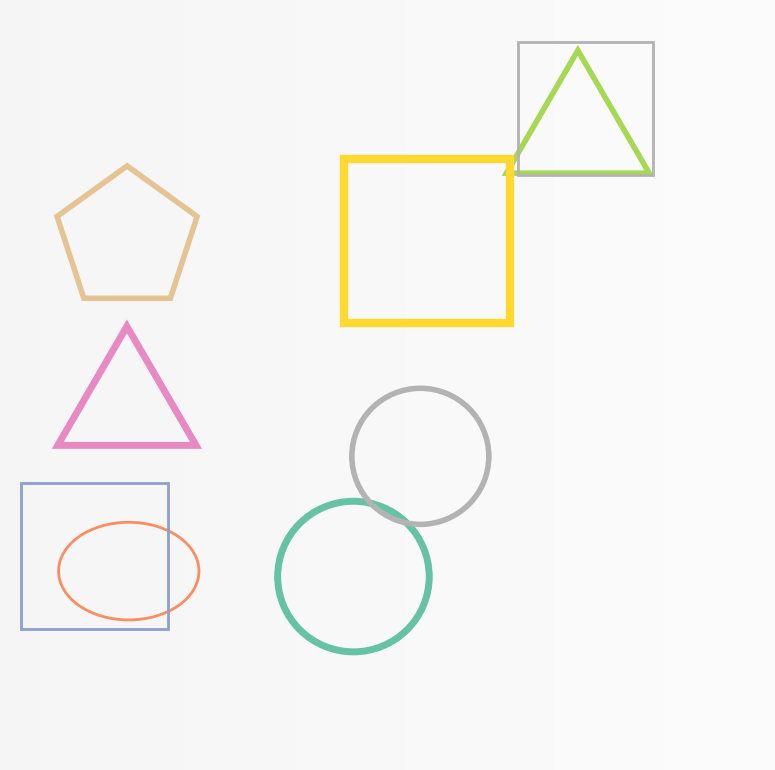[{"shape": "circle", "thickness": 2.5, "radius": 0.49, "center": [0.456, 0.251]}, {"shape": "oval", "thickness": 1, "radius": 0.45, "center": [0.166, 0.258]}, {"shape": "square", "thickness": 1, "radius": 0.47, "center": [0.122, 0.278]}, {"shape": "triangle", "thickness": 2.5, "radius": 0.52, "center": [0.164, 0.473]}, {"shape": "triangle", "thickness": 2, "radius": 0.53, "center": [0.746, 0.828]}, {"shape": "square", "thickness": 3, "radius": 0.53, "center": [0.551, 0.687]}, {"shape": "pentagon", "thickness": 2, "radius": 0.47, "center": [0.164, 0.69]}, {"shape": "circle", "thickness": 2, "radius": 0.44, "center": [0.542, 0.407]}, {"shape": "square", "thickness": 1, "radius": 0.43, "center": [0.755, 0.859]}]